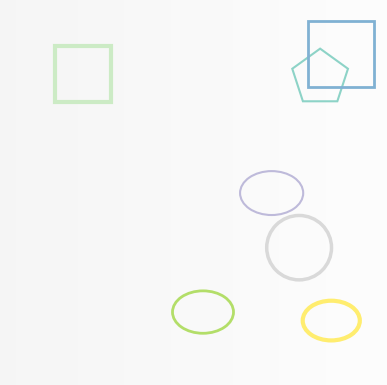[{"shape": "pentagon", "thickness": 1.5, "radius": 0.38, "center": [0.826, 0.798]}, {"shape": "oval", "thickness": 1.5, "radius": 0.41, "center": [0.701, 0.499]}, {"shape": "square", "thickness": 2, "radius": 0.43, "center": [0.881, 0.86]}, {"shape": "oval", "thickness": 2, "radius": 0.39, "center": [0.524, 0.189]}, {"shape": "circle", "thickness": 2.5, "radius": 0.42, "center": [0.772, 0.357]}, {"shape": "square", "thickness": 3, "radius": 0.36, "center": [0.213, 0.808]}, {"shape": "oval", "thickness": 3, "radius": 0.37, "center": [0.855, 0.167]}]